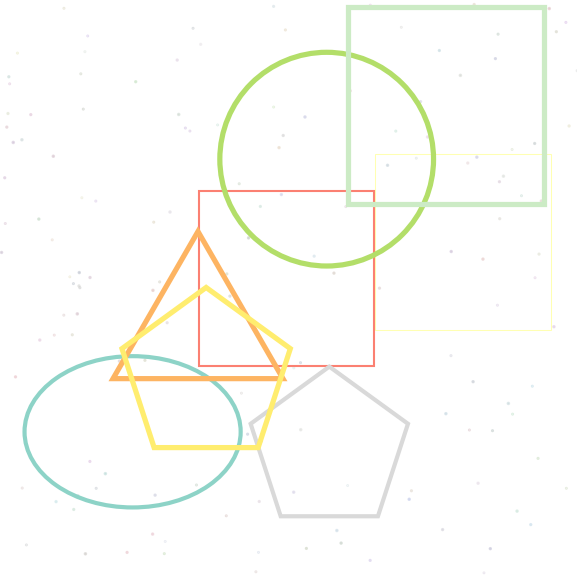[{"shape": "oval", "thickness": 2, "radius": 0.94, "center": [0.23, 0.251]}, {"shape": "square", "thickness": 0.5, "radius": 0.76, "center": [0.801, 0.58]}, {"shape": "square", "thickness": 1, "radius": 0.76, "center": [0.497, 0.517]}, {"shape": "triangle", "thickness": 2.5, "radius": 0.85, "center": [0.343, 0.428]}, {"shape": "circle", "thickness": 2.5, "radius": 0.93, "center": [0.566, 0.724]}, {"shape": "pentagon", "thickness": 2, "radius": 0.72, "center": [0.57, 0.221]}, {"shape": "square", "thickness": 2.5, "radius": 0.85, "center": [0.772, 0.817]}, {"shape": "pentagon", "thickness": 2.5, "radius": 0.77, "center": [0.357, 0.348]}]